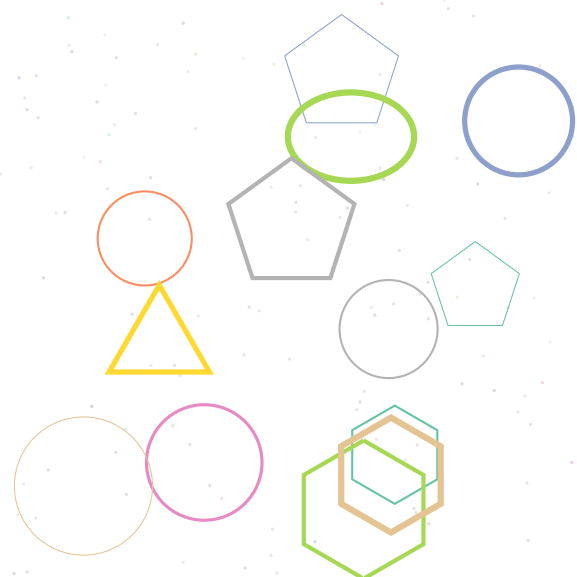[{"shape": "hexagon", "thickness": 1, "radius": 0.43, "center": [0.684, 0.212]}, {"shape": "pentagon", "thickness": 0.5, "radius": 0.4, "center": [0.823, 0.501]}, {"shape": "circle", "thickness": 1, "radius": 0.41, "center": [0.251, 0.586]}, {"shape": "pentagon", "thickness": 0.5, "radius": 0.52, "center": [0.591, 0.87]}, {"shape": "circle", "thickness": 2.5, "radius": 0.47, "center": [0.898, 0.79]}, {"shape": "circle", "thickness": 1.5, "radius": 0.5, "center": [0.354, 0.198]}, {"shape": "hexagon", "thickness": 2, "radius": 0.6, "center": [0.63, 0.117]}, {"shape": "oval", "thickness": 3, "radius": 0.55, "center": [0.608, 0.763]}, {"shape": "triangle", "thickness": 2.5, "radius": 0.5, "center": [0.276, 0.405]}, {"shape": "hexagon", "thickness": 3, "radius": 0.5, "center": [0.677, 0.177]}, {"shape": "circle", "thickness": 0.5, "radius": 0.6, "center": [0.145, 0.158]}, {"shape": "pentagon", "thickness": 2, "radius": 0.57, "center": [0.505, 0.61]}, {"shape": "circle", "thickness": 1, "radius": 0.42, "center": [0.673, 0.429]}]